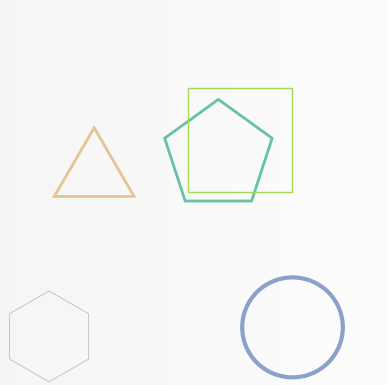[{"shape": "pentagon", "thickness": 2, "radius": 0.73, "center": [0.564, 0.596]}, {"shape": "circle", "thickness": 3, "radius": 0.65, "center": [0.755, 0.15]}, {"shape": "square", "thickness": 1, "radius": 0.67, "center": [0.62, 0.637]}, {"shape": "triangle", "thickness": 2, "radius": 0.59, "center": [0.243, 0.549]}, {"shape": "hexagon", "thickness": 0.5, "radius": 0.59, "center": [0.127, 0.126]}]